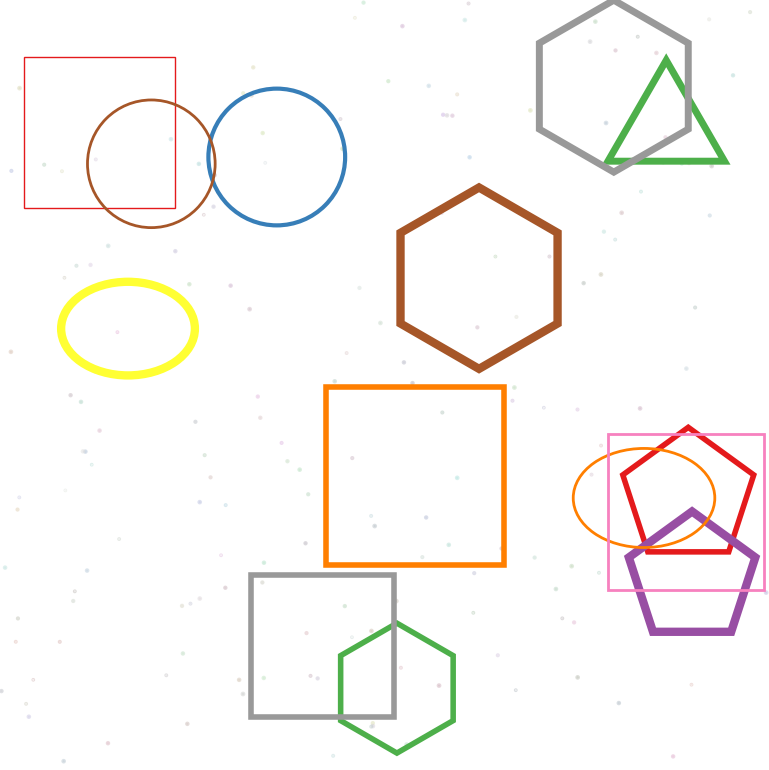[{"shape": "pentagon", "thickness": 2, "radius": 0.45, "center": [0.894, 0.356]}, {"shape": "square", "thickness": 0.5, "radius": 0.49, "center": [0.13, 0.828]}, {"shape": "circle", "thickness": 1.5, "radius": 0.44, "center": [0.359, 0.796]}, {"shape": "hexagon", "thickness": 2, "radius": 0.42, "center": [0.515, 0.106]}, {"shape": "triangle", "thickness": 2.5, "radius": 0.44, "center": [0.865, 0.834]}, {"shape": "pentagon", "thickness": 3, "radius": 0.43, "center": [0.899, 0.249]}, {"shape": "square", "thickness": 2, "radius": 0.58, "center": [0.539, 0.382]}, {"shape": "oval", "thickness": 1, "radius": 0.46, "center": [0.836, 0.353]}, {"shape": "oval", "thickness": 3, "radius": 0.43, "center": [0.166, 0.573]}, {"shape": "hexagon", "thickness": 3, "radius": 0.59, "center": [0.622, 0.639]}, {"shape": "circle", "thickness": 1, "radius": 0.41, "center": [0.197, 0.787]}, {"shape": "square", "thickness": 1, "radius": 0.51, "center": [0.891, 0.335]}, {"shape": "square", "thickness": 2, "radius": 0.46, "center": [0.419, 0.161]}, {"shape": "hexagon", "thickness": 2.5, "radius": 0.56, "center": [0.797, 0.888]}]